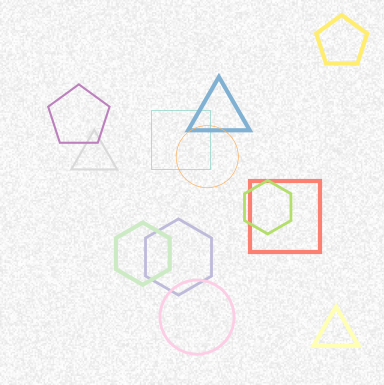[{"shape": "square", "thickness": 0.5, "radius": 0.38, "center": [0.47, 0.638]}, {"shape": "triangle", "thickness": 3, "radius": 0.34, "center": [0.873, 0.136]}, {"shape": "hexagon", "thickness": 2, "radius": 0.49, "center": [0.464, 0.332]}, {"shape": "square", "thickness": 3, "radius": 0.46, "center": [0.741, 0.438]}, {"shape": "triangle", "thickness": 3, "radius": 0.46, "center": [0.569, 0.708]}, {"shape": "circle", "thickness": 0.5, "radius": 0.4, "center": [0.538, 0.593]}, {"shape": "hexagon", "thickness": 2, "radius": 0.35, "center": [0.695, 0.462]}, {"shape": "circle", "thickness": 2, "radius": 0.48, "center": [0.512, 0.176]}, {"shape": "triangle", "thickness": 1.5, "radius": 0.34, "center": [0.245, 0.594]}, {"shape": "pentagon", "thickness": 1.5, "radius": 0.42, "center": [0.205, 0.697]}, {"shape": "hexagon", "thickness": 3, "radius": 0.4, "center": [0.371, 0.341]}, {"shape": "pentagon", "thickness": 3, "radius": 0.35, "center": [0.888, 0.891]}]